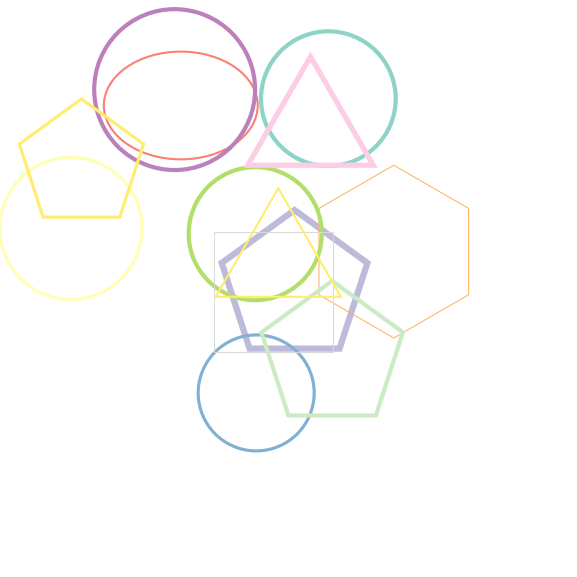[{"shape": "circle", "thickness": 2, "radius": 0.58, "center": [0.569, 0.828]}, {"shape": "circle", "thickness": 1.5, "radius": 0.62, "center": [0.123, 0.604]}, {"shape": "pentagon", "thickness": 3, "radius": 0.66, "center": [0.51, 0.503]}, {"shape": "oval", "thickness": 1, "radius": 0.67, "center": [0.313, 0.817]}, {"shape": "circle", "thickness": 1.5, "radius": 0.5, "center": [0.444, 0.319]}, {"shape": "hexagon", "thickness": 0.5, "radius": 0.75, "center": [0.682, 0.563]}, {"shape": "circle", "thickness": 2, "radius": 0.58, "center": [0.442, 0.594]}, {"shape": "triangle", "thickness": 2.5, "radius": 0.63, "center": [0.538, 0.776]}, {"shape": "square", "thickness": 0.5, "radius": 0.52, "center": [0.474, 0.493]}, {"shape": "circle", "thickness": 2, "radius": 0.7, "center": [0.302, 0.844]}, {"shape": "pentagon", "thickness": 2, "radius": 0.64, "center": [0.575, 0.384]}, {"shape": "triangle", "thickness": 1, "radius": 0.63, "center": [0.482, 0.548]}, {"shape": "pentagon", "thickness": 1.5, "radius": 0.57, "center": [0.141, 0.715]}]